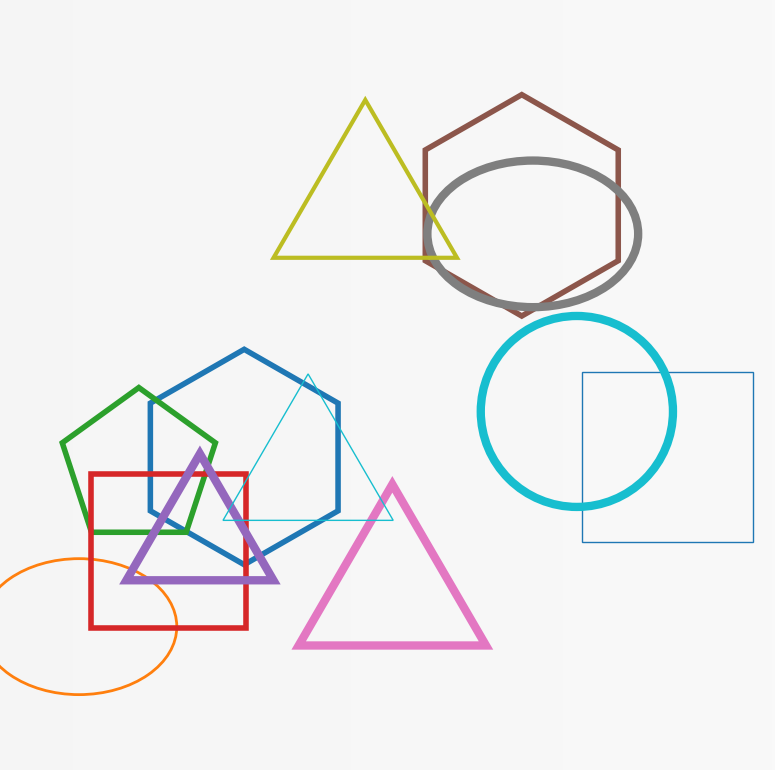[{"shape": "hexagon", "thickness": 2, "radius": 0.7, "center": [0.315, 0.406]}, {"shape": "square", "thickness": 0.5, "radius": 0.55, "center": [0.861, 0.406]}, {"shape": "oval", "thickness": 1, "radius": 0.63, "center": [0.102, 0.186]}, {"shape": "pentagon", "thickness": 2, "radius": 0.52, "center": [0.179, 0.393]}, {"shape": "square", "thickness": 2, "radius": 0.5, "center": [0.217, 0.284]}, {"shape": "triangle", "thickness": 3, "radius": 0.55, "center": [0.258, 0.301]}, {"shape": "hexagon", "thickness": 2, "radius": 0.72, "center": [0.673, 0.733]}, {"shape": "triangle", "thickness": 3, "radius": 0.7, "center": [0.506, 0.231]}, {"shape": "oval", "thickness": 3, "radius": 0.68, "center": [0.687, 0.696]}, {"shape": "triangle", "thickness": 1.5, "radius": 0.68, "center": [0.471, 0.734]}, {"shape": "circle", "thickness": 3, "radius": 0.62, "center": [0.744, 0.466]}, {"shape": "triangle", "thickness": 0.5, "radius": 0.63, "center": [0.398, 0.388]}]